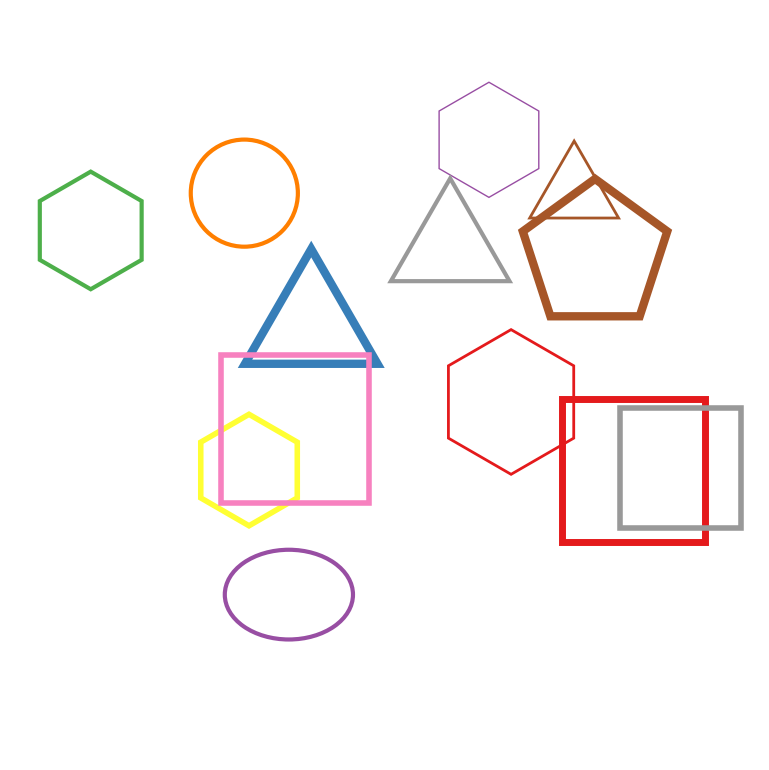[{"shape": "hexagon", "thickness": 1, "radius": 0.47, "center": [0.664, 0.478]}, {"shape": "square", "thickness": 2.5, "radius": 0.46, "center": [0.822, 0.388]}, {"shape": "triangle", "thickness": 3, "radius": 0.5, "center": [0.404, 0.577]}, {"shape": "hexagon", "thickness": 1.5, "radius": 0.38, "center": [0.118, 0.701]}, {"shape": "hexagon", "thickness": 0.5, "radius": 0.37, "center": [0.635, 0.818]}, {"shape": "oval", "thickness": 1.5, "radius": 0.42, "center": [0.375, 0.228]}, {"shape": "circle", "thickness": 1.5, "radius": 0.35, "center": [0.317, 0.749]}, {"shape": "hexagon", "thickness": 2, "radius": 0.36, "center": [0.323, 0.39]}, {"shape": "pentagon", "thickness": 3, "radius": 0.49, "center": [0.773, 0.669]}, {"shape": "triangle", "thickness": 1, "radius": 0.33, "center": [0.746, 0.75]}, {"shape": "square", "thickness": 2, "radius": 0.48, "center": [0.383, 0.443]}, {"shape": "triangle", "thickness": 1.5, "radius": 0.44, "center": [0.585, 0.679]}, {"shape": "square", "thickness": 2, "radius": 0.39, "center": [0.884, 0.392]}]